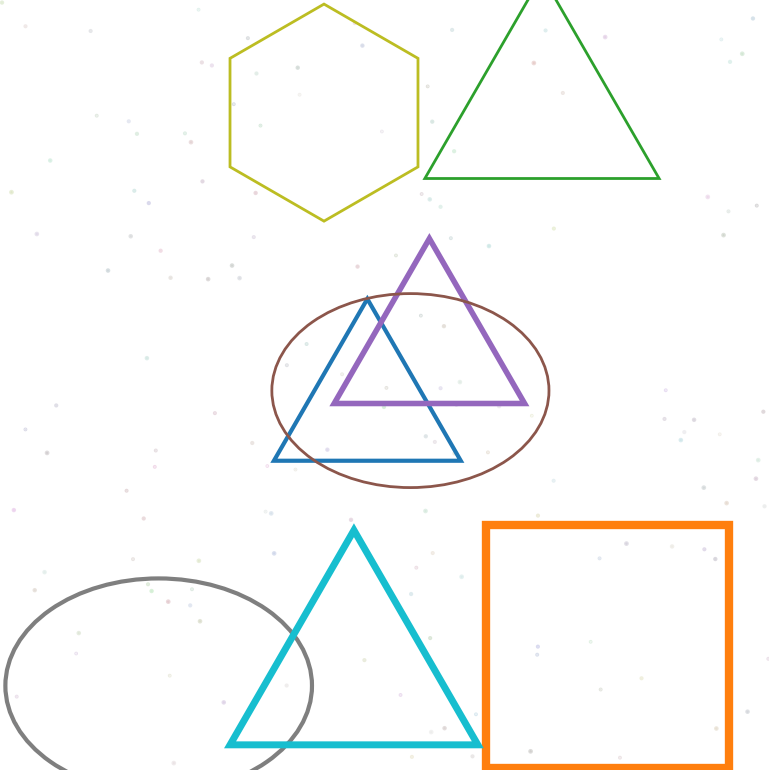[{"shape": "triangle", "thickness": 1.5, "radius": 0.7, "center": [0.477, 0.472]}, {"shape": "square", "thickness": 3, "radius": 0.79, "center": [0.789, 0.16]}, {"shape": "triangle", "thickness": 1, "radius": 0.88, "center": [0.704, 0.856]}, {"shape": "triangle", "thickness": 2, "radius": 0.71, "center": [0.558, 0.547]}, {"shape": "oval", "thickness": 1, "radius": 0.9, "center": [0.533, 0.493]}, {"shape": "oval", "thickness": 1.5, "radius": 1.0, "center": [0.206, 0.109]}, {"shape": "hexagon", "thickness": 1, "radius": 0.7, "center": [0.421, 0.854]}, {"shape": "triangle", "thickness": 2.5, "radius": 0.93, "center": [0.46, 0.126]}]